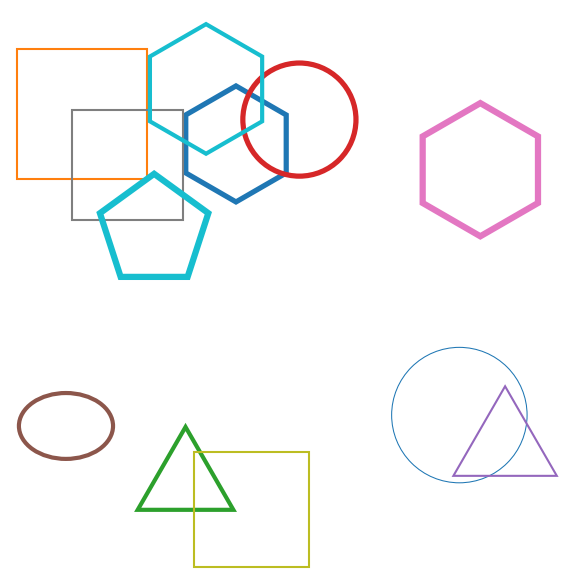[{"shape": "circle", "thickness": 0.5, "radius": 0.59, "center": [0.795, 0.28]}, {"shape": "hexagon", "thickness": 2.5, "radius": 0.5, "center": [0.409, 0.75]}, {"shape": "square", "thickness": 1, "radius": 0.56, "center": [0.142, 0.802]}, {"shape": "triangle", "thickness": 2, "radius": 0.48, "center": [0.321, 0.164]}, {"shape": "circle", "thickness": 2.5, "radius": 0.49, "center": [0.518, 0.792]}, {"shape": "triangle", "thickness": 1, "radius": 0.52, "center": [0.875, 0.227]}, {"shape": "oval", "thickness": 2, "radius": 0.41, "center": [0.114, 0.262]}, {"shape": "hexagon", "thickness": 3, "radius": 0.58, "center": [0.832, 0.705]}, {"shape": "square", "thickness": 1, "radius": 0.48, "center": [0.221, 0.714]}, {"shape": "square", "thickness": 1, "radius": 0.5, "center": [0.436, 0.117]}, {"shape": "pentagon", "thickness": 3, "radius": 0.49, "center": [0.267, 0.599]}, {"shape": "hexagon", "thickness": 2, "radius": 0.56, "center": [0.357, 0.845]}]